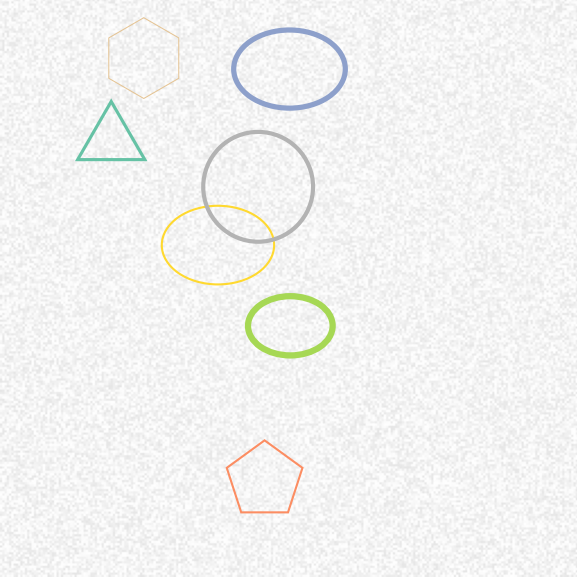[{"shape": "triangle", "thickness": 1.5, "radius": 0.34, "center": [0.193, 0.756]}, {"shape": "pentagon", "thickness": 1, "radius": 0.34, "center": [0.458, 0.168]}, {"shape": "oval", "thickness": 2.5, "radius": 0.48, "center": [0.501, 0.88]}, {"shape": "oval", "thickness": 3, "radius": 0.37, "center": [0.503, 0.435]}, {"shape": "oval", "thickness": 1, "radius": 0.49, "center": [0.377, 0.575]}, {"shape": "hexagon", "thickness": 0.5, "radius": 0.35, "center": [0.249, 0.899]}, {"shape": "circle", "thickness": 2, "radius": 0.48, "center": [0.447, 0.676]}]